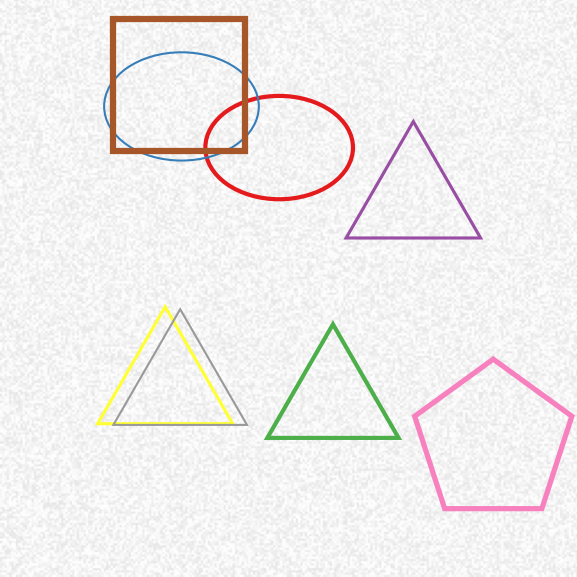[{"shape": "oval", "thickness": 2, "radius": 0.64, "center": [0.483, 0.744]}, {"shape": "oval", "thickness": 1, "radius": 0.67, "center": [0.314, 0.815]}, {"shape": "triangle", "thickness": 2, "radius": 0.66, "center": [0.577, 0.306]}, {"shape": "triangle", "thickness": 1.5, "radius": 0.67, "center": [0.716, 0.654]}, {"shape": "triangle", "thickness": 1.5, "radius": 0.68, "center": [0.286, 0.333]}, {"shape": "square", "thickness": 3, "radius": 0.57, "center": [0.31, 0.852]}, {"shape": "pentagon", "thickness": 2.5, "radius": 0.72, "center": [0.854, 0.234]}, {"shape": "triangle", "thickness": 1, "radius": 0.67, "center": [0.312, 0.33]}]